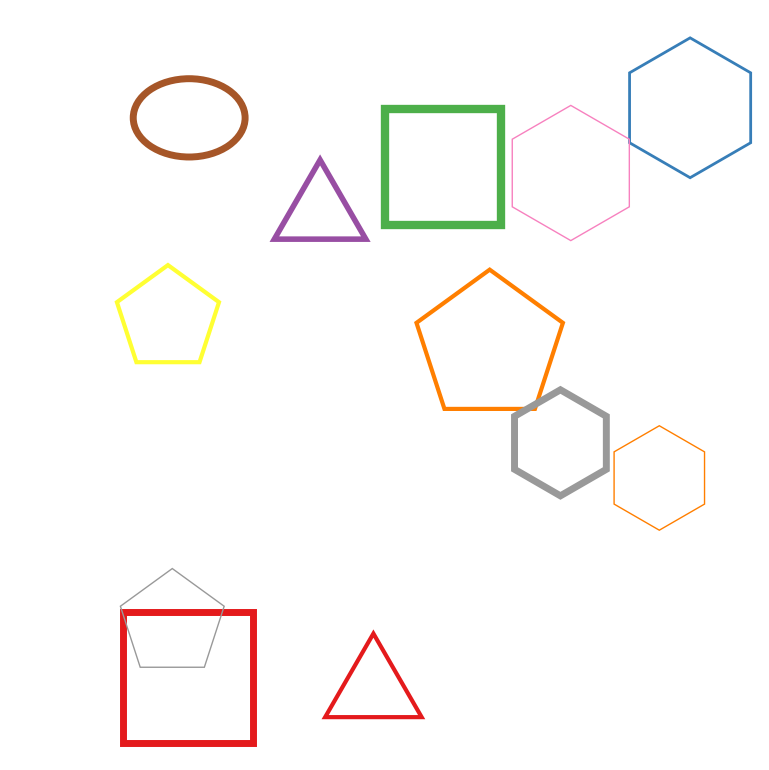[{"shape": "triangle", "thickness": 1.5, "radius": 0.36, "center": [0.485, 0.105]}, {"shape": "square", "thickness": 2.5, "radius": 0.42, "center": [0.244, 0.12]}, {"shape": "hexagon", "thickness": 1, "radius": 0.45, "center": [0.896, 0.86]}, {"shape": "square", "thickness": 3, "radius": 0.38, "center": [0.575, 0.783]}, {"shape": "triangle", "thickness": 2, "radius": 0.34, "center": [0.416, 0.724]}, {"shape": "pentagon", "thickness": 1.5, "radius": 0.5, "center": [0.636, 0.55]}, {"shape": "hexagon", "thickness": 0.5, "radius": 0.34, "center": [0.856, 0.379]}, {"shape": "pentagon", "thickness": 1.5, "radius": 0.35, "center": [0.218, 0.586]}, {"shape": "oval", "thickness": 2.5, "radius": 0.36, "center": [0.246, 0.847]}, {"shape": "hexagon", "thickness": 0.5, "radius": 0.44, "center": [0.741, 0.775]}, {"shape": "hexagon", "thickness": 2.5, "radius": 0.34, "center": [0.728, 0.425]}, {"shape": "pentagon", "thickness": 0.5, "radius": 0.35, "center": [0.224, 0.191]}]